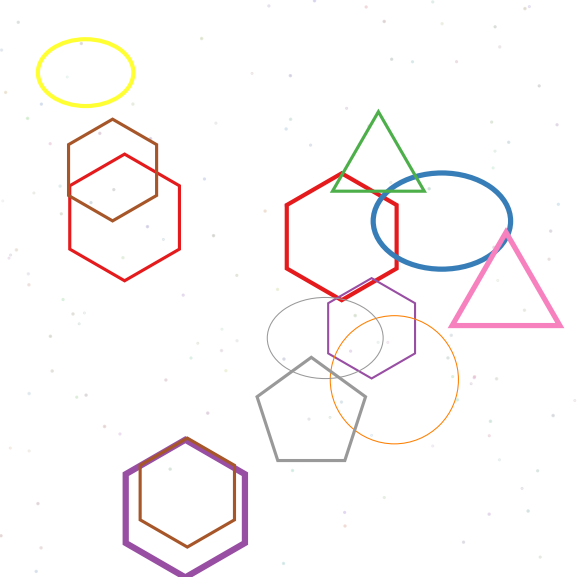[{"shape": "hexagon", "thickness": 1.5, "radius": 0.55, "center": [0.216, 0.623]}, {"shape": "hexagon", "thickness": 2, "radius": 0.55, "center": [0.592, 0.589]}, {"shape": "oval", "thickness": 2.5, "radius": 0.59, "center": [0.765, 0.616]}, {"shape": "triangle", "thickness": 1.5, "radius": 0.46, "center": [0.655, 0.714]}, {"shape": "hexagon", "thickness": 3, "radius": 0.6, "center": [0.321, 0.118]}, {"shape": "hexagon", "thickness": 1, "radius": 0.43, "center": [0.643, 0.431]}, {"shape": "circle", "thickness": 0.5, "radius": 0.55, "center": [0.683, 0.342]}, {"shape": "oval", "thickness": 2, "radius": 0.41, "center": [0.148, 0.873]}, {"shape": "hexagon", "thickness": 1.5, "radius": 0.47, "center": [0.324, 0.146]}, {"shape": "hexagon", "thickness": 1.5, "radius": 0.44, "center": [0.195, 0.705]}, {"shape": "triangle", "thickness": 2.5, "radius": 0.54, "center": [0.876, 0.489]}, {"shape": "pentagon", "thickness": 1.5, "radius": 0.49, "center": [0.539, 0.282]}, {"shape": "oval", "thickness": 0.5, "radius": 0.5, "center": [0.563, 0.414]}]